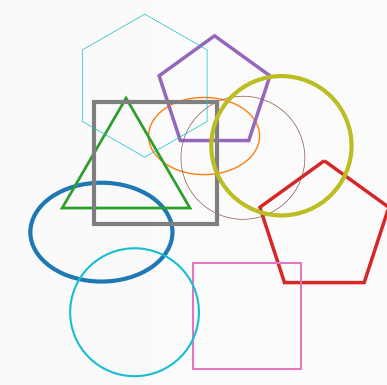[{"shape": "oval", "thickness": 3, "radius": 0.92, "center": [0.262, 0.397]}, {"shape": "oval", "thickness": 1, "radius": 0.72, "center": [0.527, 0.647]}, {"shape": "triangle", "thickness": 2, "radius": 0.95, "center": [0.325, 0.555]}, {"shape": "pentagon", "thickness": 2.5, "radius": 0.87, "center": [0.837, 0.408]}, {"shape": "pentagon", "thickness": 2.5, "radius": 0.75, "center": [0.554, 0.757]}, {"shape": "circle", "thickness": 0.5, "radius": 0.8, "center": [0.627, 0.59]}, {"shape": "square", "thickness": 1.5, "radius": 0.69, "center": [0.637, 0.179]}, {"shape": "square", "thickness": 3, "radius": 0.79, "center": [0.402, 0.576]}, {"shape": "circle", "thickness": 3, "radius": 0.9, "center": [0.726, 0.621]}, {"shape": "hexagon", "thickness": 0.5, "radius": 0.93, "center": [0.374, 0.777]}, {"shape": "circle", "thickness": 1.5, "radius": 0.83, "center": [0.347, 0.189]}]